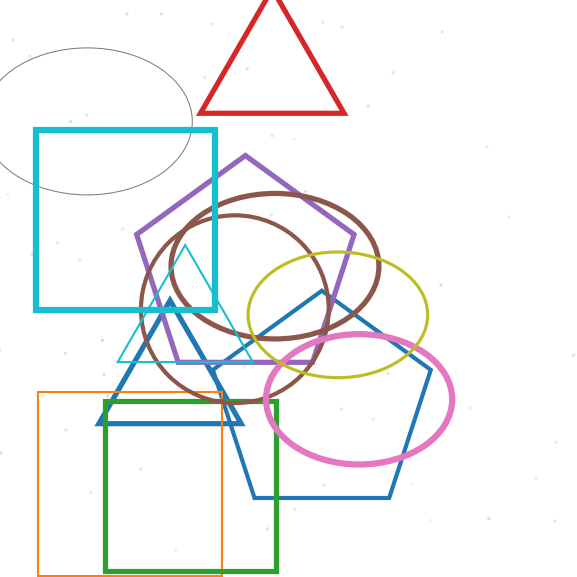[{"shape": "triangle", "thickness": 2.5, "radius": 0.71, "center": [0.294, 0.337]}, {"shape": "pentagon", "thickness": 2, "radius": 0.99, "center": [0.557, 0.297]}, {"shape": "square", "thickness": 1, "radius": 0.8, "center": [0.225, 0.161]}, {"shape": "square", "thickness": 2.5, "radius": 0.74, "center": [0.33, 0.157]}, {"shape": "triangle", "thickness": 2.5, "radius": 0.72, "center": [0.471, 0.875]}, {"shape": "pentagon", "thickness": 2.5, "radius": 0.99, "center": [0.425, 0.532]}, {"shape": "circle", "thickness": 2, "radius": 0.81, "center": [0.407, 0.464]}, {"shape": "oval", "thickness": 2.5, "radius": 0.9, "center": [0.476, 0.538]}, {"shape": "oval", "thickness": 3, "radius": 0.81, "center": [0.622, 0.308]}, {"shape": "oval", "thickness": 0.5, "radius": 0.91, "center": [0.151, 0.789]}, {"shape": "oval", "thickness": 1.5, "radius": 0.78, "center": [0.585, 0.454]}, {"shape": "square", "thickness": 3, "radius": 0.78, "center": [0.217, 0.618]}, {"shape": "triangle", "thickness": 1, "radius": 0.68, "center": [0.321, 0.44]}]